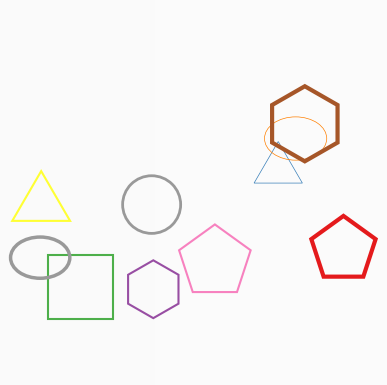[{"shape": "pentagon", "thickness": 3, "radius": 0.44, "center": [0.886, 0.352]}, {"shape": "triangle", "thickness": 0.5, "radius": 0.36, "center": [0.718, 0.56]}, {"shape": "square", "thickness": 1.5, "radius": 0.42, "center": [0.208, 0.255]}, {"shape": "hexagon", "thickness": 1.5, "radius": 0.38, "center": [0.396, 0.249]}, {"shape": "oval", "thickness": 0.5, "radius": 0.4, "center": [0.763, 0.64]}, {"shape": "triangle", "thickness": 1.5, "radius": 0.43, "center": [0.106, 0.469]}, {"shape": "hexagon", "thickness": 3, "radius": 0.49, "center": [0.787, 0.678]}, {"shape": "pentagon", "thickness": 1.5, "radius": 0.49, "center": [0.555, 0.32]}, {"shape": "oval", "thickness": 2.5, "radius": 0.38, "center": [0.104, 0.331]}, {"shape": "circle", "thickness": 2, "radius": 0.37, "center": [0.391, 0.469]}]